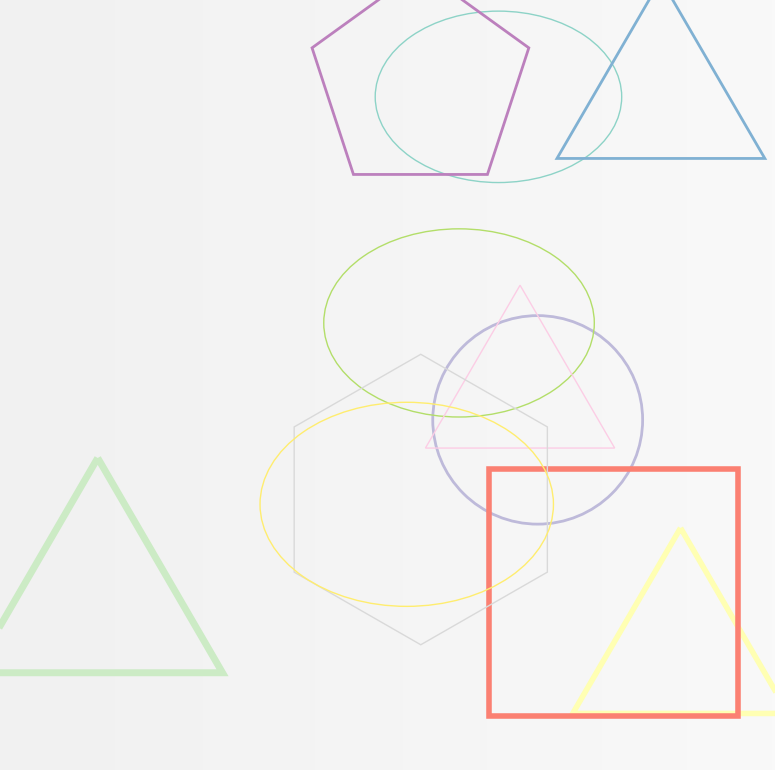[{"shape": "oval", "thickness": 0.5, "radius": 0.8, "center": [0.643, 0.874]}, {"shape": "triangle", "thickness": 2, "radius": 0.8, "center": [0.878, 0.154]}, {"shape": "circle", "thickness": 1, "radius": 0.68, "center": [0.694, 0.455]}, {"shape": "square", "thickness": 2, "radius": 0.8, "center": [0.792, 0.231]}, {"shape": "triangle", "thickness": 1, "radius": 0.77, "center": [0.853, 0.872]}, {"shape": "oval", "thickness": 0.5, "radius": 0.87, "center": [0.592, 0.581]}, {"shape": "triangle", "thickness": 0.5, "radius": 0.7, "center": [0.671, 0.489]}, {"shape": "hexagon", "thickness": 0.5, "radius": 0.94, "center": [0.543, 0.351]}, {"shape": "pentagon", "thickness": 1, "radius": 0.74, "center": [0.542, 0.892]}, {"shape": "triangle", "thickness": 2.5, "radius": 0.93, "center": [0.126, 0.219]}, {"shape": "oval", "thickness": 0.5, "radius": 0.95, "center": [0.525, 0.345]}]